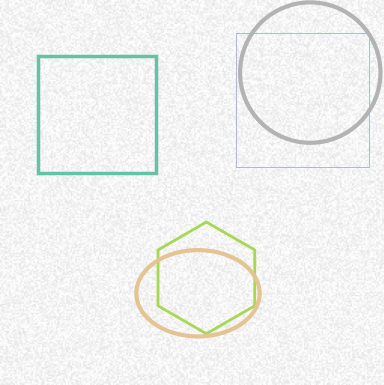[{"shape": "square", "thickness": 2.5, "radius": 0.76, "center": [0.252, 0.703]}, {"shape": "square", "thickness": 0.5, "radius": 0.87, "center": [0.786, 0.74]}, {"shape": "hexagon", "thickness": 2, "radius": 0.73, "center": [0.536, 0.278]}, {"shape": "oval", "thickness": 3, "radius": 0.8, "center": [0.514, 0.238]}, {"shape": "circle", "thickness": 3, "radius": 0.91, "center": [0.806, 0.811]}]